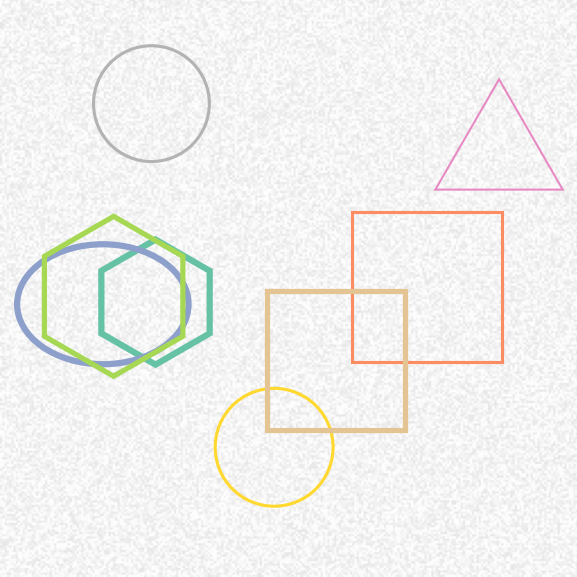[{"shape": "hexagon", "thickness": 3, "radius": 0.54, "center": [0.269, 0.476]}, {"shape": "square", "thickness": 1.5, "radius": 0.65, "center": [0.739, 0.502]}, {"shape": "oval", "thickness": 3, "radius": 0.74, "center": [0.178, 0.472]}, {"shape": "triangle", "thickness": 1, "radius": 0.64, "center": [0.864, 0.734]}, {"shape": "hexagon", "thickness": 2.5, "radius": 0.69, "center": [0.197, 0.486]}, {"shape": "circle", "thickness": 1.5, "radius": 0.51, "center": [0.475, 0.225]}, {"shape": "square", "thickness": 2.5, "radius": 0.6, "center": [0.581, 0.375]}, {"shape": "circle", "thickness": 1.5, "radius": 0.5, "center": [0.262, 0.82]}]